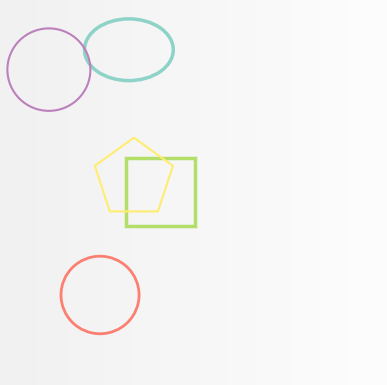[{"shape": "oval", "thickness": 2.5, "radius": 0.57, "center": [0.333, 0.871]}, {"shape": "circle", "thickness": 2, "radius": 0.5, "center": [0.258, 0.234]}, {"shape": "square", "thickness": 2.5, "radius": 0.44, "center": [0.414, 0.502]}, {"shape": "circle", "thickness": 1.5, "radius": 0.54, "center": [0.126, 0.819]}, {"shape": "pentagon", "thickness": 1.5, "radius": 0.53, "center": [0.346, 0.537]}]